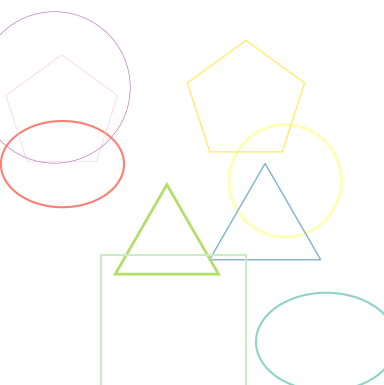[{"shape": "oval", "thickness": 1.5, "radius": 0.91, "center": [0.847, 0.112]}, {"shape": "circle", "thickness": 2, "radius": 0.73, "center": [0.741, 0.53]}, {"shape": "oval", "thickness": 1.5, "radius": 0.8, "center": [0.162, 0.574]}, {"shape": "triangle", "thickness": 1, "radius": 0.83, "center": [0.689, 0.409]}, {"shape": "triangle", "thickness": 2, "radius": 0.77, "center": [0.433, 0.365]}, {"shape": "pentagon", "thickness": 0.5, "radius": 0.76, "center": [0.161, 0.705]}, {"shape": "circle", "thickness": 0.5, "radius": 0.98, "center": [0.142, 0.773]}, {"shape": "square", "thickness": 1.5, "radius": 0.94, "center": [0.45, 0.149]}, {"shape": "pentagon", "thickness": 1, "radius": 0.8, "center": [0.639, 0.735]}]